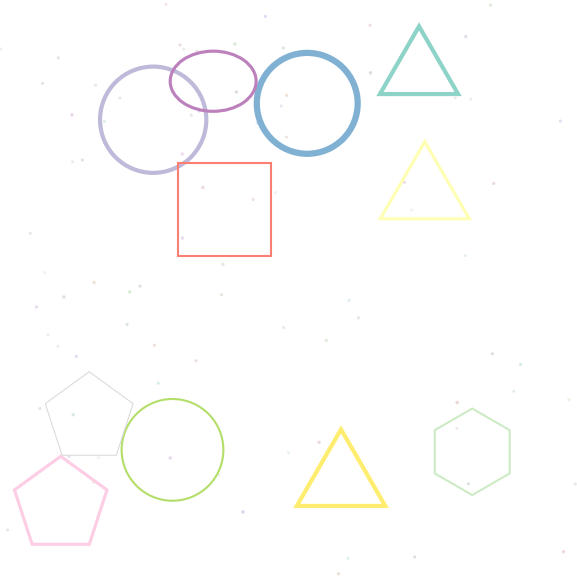[{"shape": "triangle", "thickness": 2, "radius": 0.39, "center": [0.726, 0.875]}, {"shape": "triangle", "thickness": 1.5, "radius": 0.44, "center": [0.736, 0.665]}, {"shape": "circle", "thickness": 2, "radius": 0.46, "center": [0.265, 0.792]}, {"shape": "square", "thickness": 1, "radius": 0.4, "center": [0.389, 0.637]}, {"shape": "circle", "thickness": 3, "radius": 0.44, "center": [0.532, 0.82]}, {"shape": "circle", "thickness": 1, "radius": 0.44, "center": [0.299, 0.22]}, {"shape": "pentagon", "thickness": 1.5, "radius": 0.42, "center": [0.105, 0.125]}, {"shape": "pentagon", "thickness": 0.5, "radius": 0.4, "center": [0.154, 0.276]}, {"shape": "oval", "thickness": 1.5, "radius": 0.37, "center": [0.369, 0.858]}, {"shape": "hexagon", "thickness": 1, "radius": 0.37, "center": [0.818, 0.217]}, {"shape": "triangle", "thickness": 2, "radius": 0.44, "center": [0.591, 0.167]}]